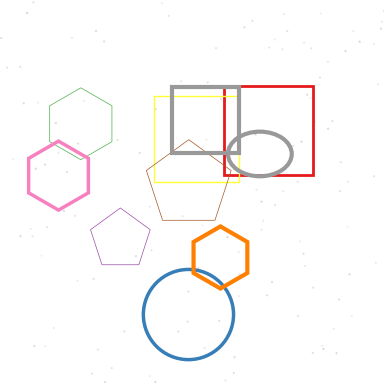[{"shape": "square", "thickness": 2, "radius": 0.58, "center": [0.698, 0.662]}, {"shape": "circle", "thickness": 2.5, "radius": 0.59, "center": [0.489, 0.183]}, {"shape": "hexagon", "thickness": 0.5, "radius": 0.47, "center": [0.21, 0.679]}, {"shape": "pentagon", "thickness": 0.5, "radius": 0.41, "center": [0.313, 0.378]}, {"shape": "hexagon", "thickness": 3, "radius": 0.4, "center": [0.573, 0.331]}, {"shape": "square", "thickness": 1, "radius": 0.56, "center": [0.51, 0.64]}, {"shape": "pentagon", "thickness": 0.5, "radius": 0.58, "center": [0.49, 0.521]}, {"shape": "hexagon", "thickness": 2.5, "radius": 0.45, "center": [0.152, 0.544]}, {"shape": "oval", "thickness": 3, "radius": 0.41, "center": [0.675, 0.6]}, {"shape": "square", "thickness": 3, "radius": 0.43, "center": [0.534, 0.689]}]